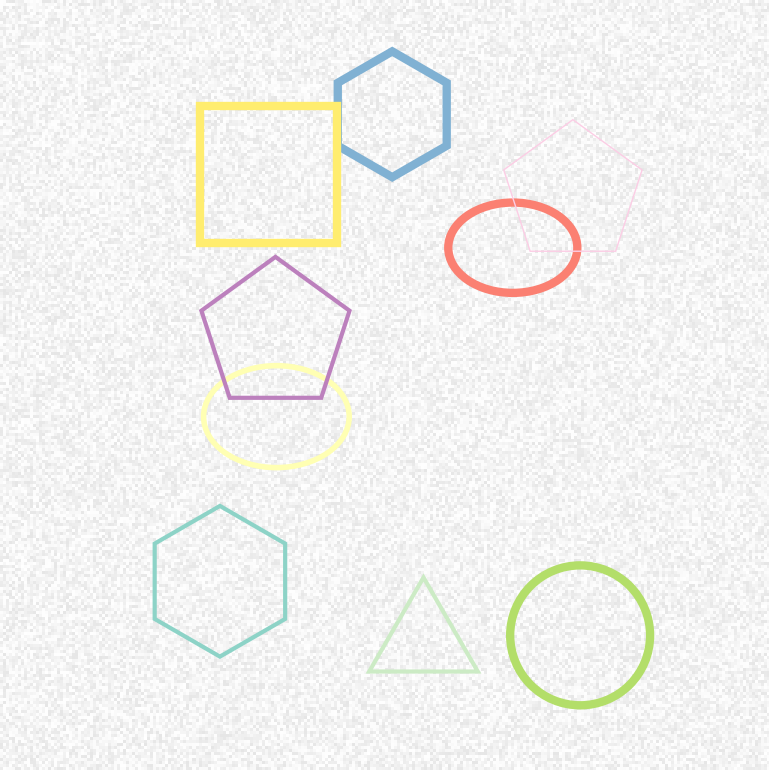[{"shape": "hexagon", "thickness": 1.5, "radius": 0.49, "center": [0.286, 0.245]}, {"shape": "oval", "thickness": 2, "radius": 0.47, "center": [0.359, 0.459]}, {"shape": "oval", "thickness": 3, "radius": 0.42, "center": [0.666, 0.678]}, {"shape": "hexagon", "thickness": 3, "radius": 0.41, "center": [0.509, 0.852]}, {"shape": "circle", "thickness": 3, "radius": 0.45, "center": [0.753, 0.175]}, {"shape": "pentagon", "thickness": 0.5, "radius": 0.47, "center": [0.744, 0.75]}, {"shape": "pentagon", "thickness": 1.5, "radius": 0.51, "center": [0.358, 0.565]}, {"shape": "triangle", "thickness": 1.5, "radius": 0.41, "center": [0.55, 0.169]}, {"shape": "square", "thickness": 3, "radius": 0.44, "center": [0.348, 0.773]}]